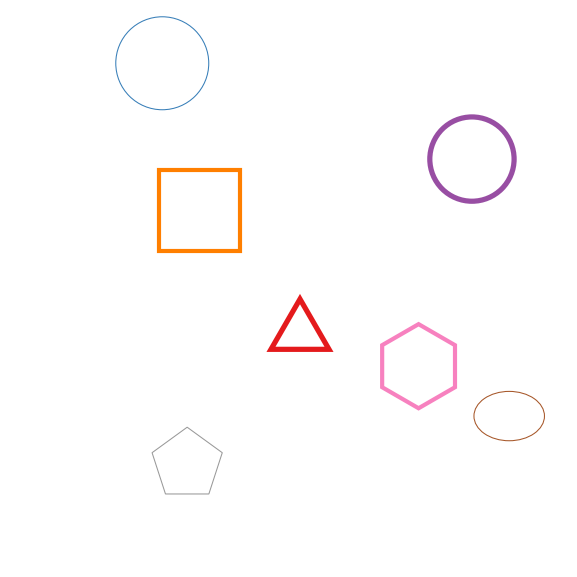[{"shape": "triangle", "thickness": 2.5, "radius": 0.29, "center": [0.519, 0.423]}, {"shape": "circle", "thickness": 0.5, "radius": 0.4, "center": [0.281, 0.89]}, {"shape": "circle", "thickness": 2.5, "radius": 0.36, "center": [0.817, 0.724]}, {"shape": "square", "thickness": 2, "radius": 0.35, "center": [0.345, 0.635]}, {"shape": "oval", "thickness": 0.5, "radius": 0.31, "center": [0.882, 0.279]}, {"shape": "hexagon", "thickness": 2, "radius": 0.36, "center": [0.725, 0.365]}, {"shape": "pentagon", "thickness": 0.5, "radius": 0.32, "center": [0.324, 0.195]}]